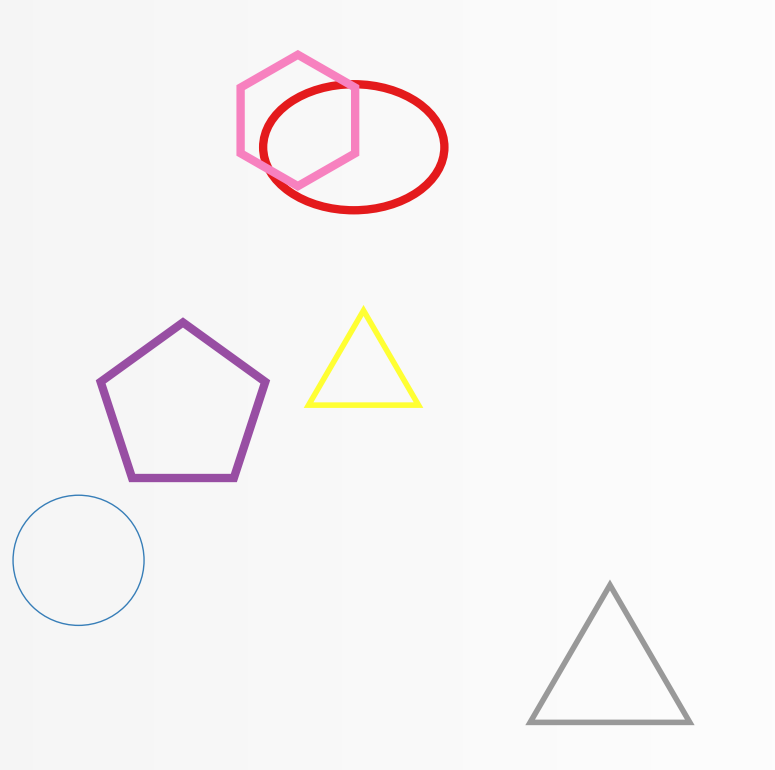[{"shape": "oval", "thickness": 3, "radius": 0.58, "center": [0.456, 0.809]}, {"shape": "circle", "thickness": 0.5, "radius": 0.42, "center": [0.101, 0.272]}, {"shape": "pentagon", "thickness": 3, "radius": 0.56, "center": [0.236, 0.47]}, {"shape": "triangle", "thickness": 2, "radius": 0.41, "center": [0.469, 0.515]}, {"shape": "hexagon", "thickness": 3, "radius": 0.43, "center": [0.384, 0.844]}, {"shape": "triangle", "thickness": 2, "radius": 0.59, "center": [0.787, 0.121]}]